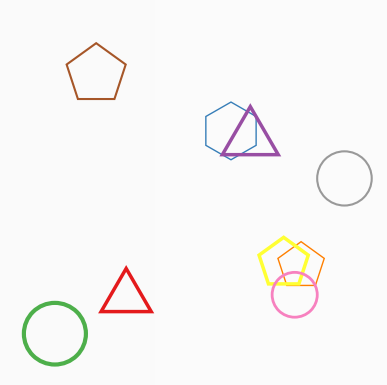[{"shape": "triangle", "thickness": 2.5, "radius": 0.37, "center": [0.326, 0.228]}, {"shape": "hexagon", "thickness": 1, "radius": 0.37, "center": [0.596, 0.66]}, {"shape": "circle", "thickness": 3, "radius": 0.4, "center": [0.142, 0.133]}, {"shape": "triangle", "thickness": 2.5, "radius": 0.42, "center": [0.646, 0.64]}, {"shape": "pentagon", "thickness": 1, "radius": 0.31, "center": [0.777, 0.309]}, {"shape": "pentagon", "thickness": 2.5, "radius": 0.33, "center": [0.732, 0.317]}, {"shape": "pentagon", "thickness": 1.5, "radius": 0.4, "center": [0.248, 0.808]}, {"shape": "circle", "thickness": 2, "radius": 0.29, "center": [0.761, 0.234]}, {"shape": "circle", "thickness": 1.5, "radius": 0.35, "center": [0.889, 0.537]}]